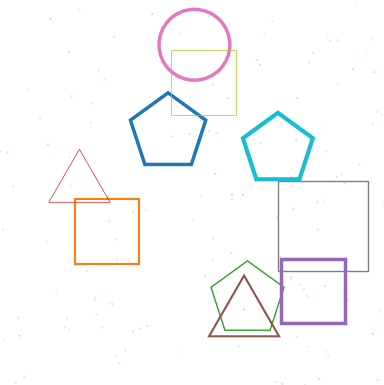[{"shape": "pentagon", "thickness": 2.5, "radius": 0.51, "center": [0.437, 0.656]}, {"shape": "square", "thickness": 1.5, "radius": 0.42, "center": [0.278, 0.399]}, {"shape": "pentagon", "thickness": 1, "radius": 0.5, "center": [0.643, 0.223]}, {"shape": "triangle", "thickness": 0.5, "radius": 0.46, "center": [0.206, 0.52]}, {"shape": "square", "thickness": 2.5, "radius": 0.41, "center": [0.813, 0.244]}, {"shape": "triangle", "thickness": 1.5, "radius": 0.53, "center": [0.634, 0.179]}, {"shape": "circle", "thickness": 2.5, "radius": 0.46, "center": [0.505, 0.884]}, {"shape": "square", "thickness": 1, "radius": 0.58, "center": [0.84, 0.414]}, {"shape": "square", "thickness": 0.5, "radius": 0.42, "center": [0.529, 0.786]}, {"shape": "pentagon", "thickness": 3, "radius": 0.48, "center": [0.722, 0.612]}]